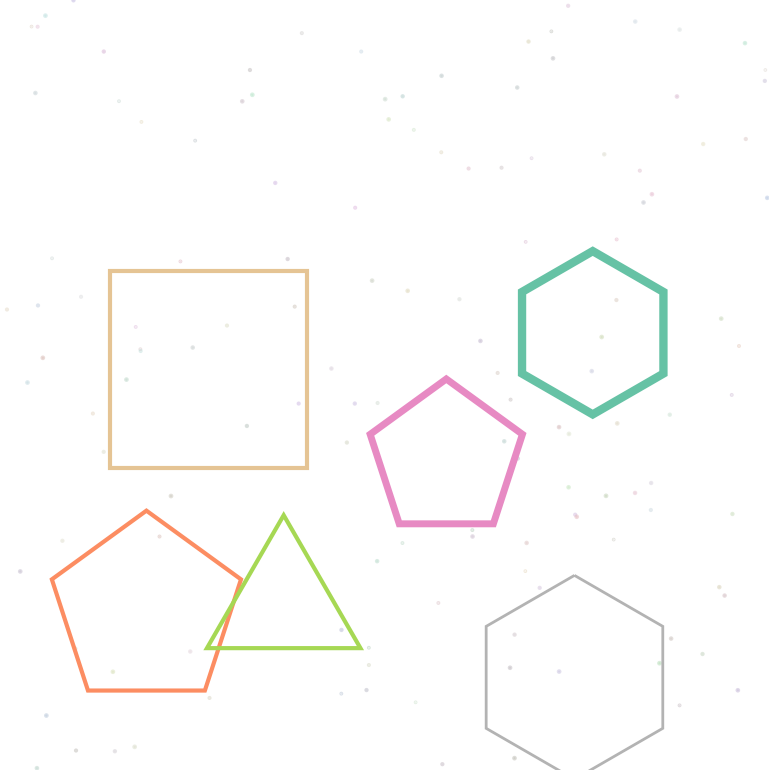[{"shape": "hexagon", "thickness": 3, "radius": 0.53, "center": [0.77, 0.568]}, {"shape": "pentagon", "thickness": 1.5, "radius": 0.65, "center": [0.19, 0.208]}, {"shape": "pentagon", "thickness": 2.5, "radius": 0.52, "center": [0.58, 0.404]}, {"shape": "triangle", "thickness": 1.5, "radius": 0.58, "center": [0.368, 0.216]}, {"shape": "square", "thickness": 1.5, "radius": 0.64, "center": [0.271, 0.52]}, {"shape": "hexagon", "thickness": 1, "radius": 0.66, "center": [0.746, 0.12]}]